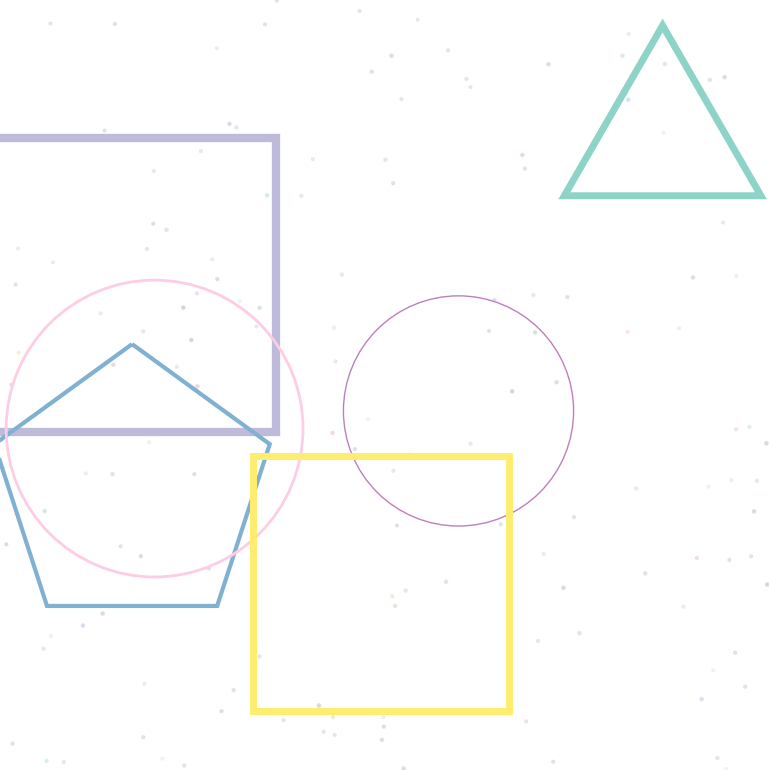[{"shape": "triangle", "thickness": 2.5, "radius": 0.74, "center": [0.861, 0.819]}, {"shape": "square", "thickness": 3, "radius": 0.96, "center": [0.168, 0.63]}, {"shape": "pentagon", "thickness": 1.5, "radius": 0.94, "center": [0.172, 0.365]}, {"shape": "circle", "thickness": 1, "radius": 0.96, "center": [0.201, 0.443]}, {"shape": "circle", "thickness": 0.5, "radius": 0.75, "center": [0.595, 0.466]}, {"shape": "square", "thickness": 2.5, "radius": 0.83, "center": [0.495, 0.243]}]